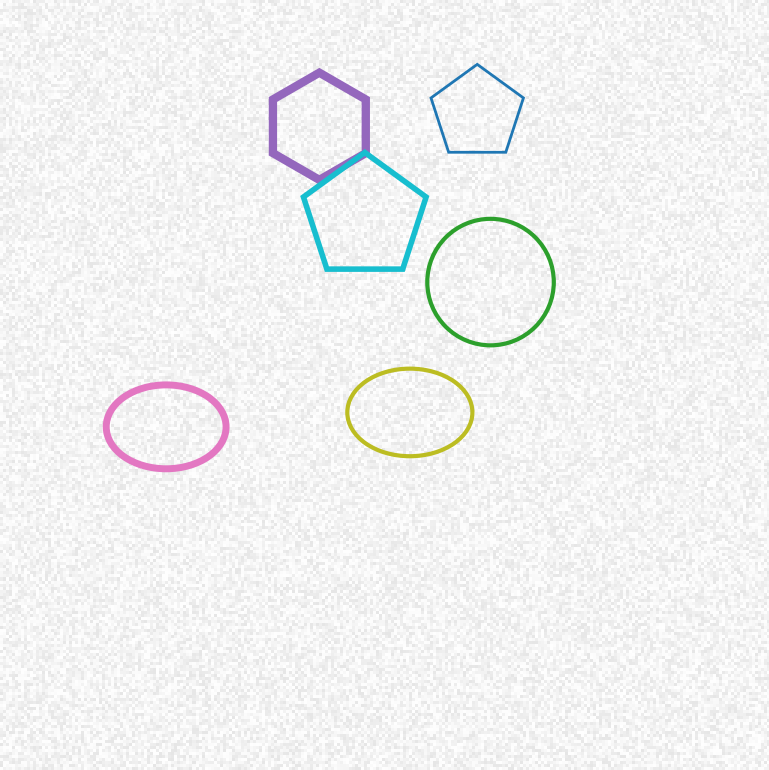[{"shape": "pentagon", "thickness": 1, "radius": 0.32, "center": [0.62, 0.853]}, {"shape": "circle", "thickness": 1.5, "radius": 0.41, "center": [0.637, 0.634]}, {"shape": "hexagon", "thickness": 3, "radius": 0.35, "center": [0.415, 0.836]}, {"shape": "oval", "thickness": 2.5, "radius": 0.39, "center": [0.216, 0.446]}, {"shape": "oval", "thickness": 1.5, "radius": 0.41, "center": [0.532, 0.464]}, {"shape": "pentagon", "thickness": 2, "radius": 0.42, "center": [0.474, 0.718]}]